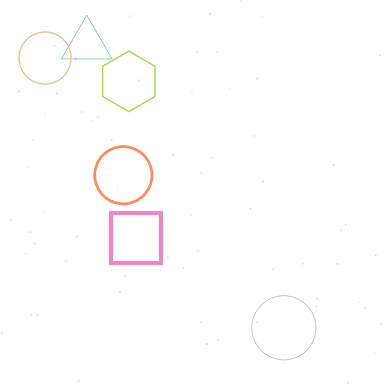[{"shape": "triangle", "thickness": 0.5, "radius": 0.38, "center": [0.225, 0.885]}, {"shape": "circle", "thickness": 2, "radius": 0.37, "center": [0.32, 0.545]}, {"shape": "square", "thickness": 3, "radius": 0.33, "center": [0.354, 0.382]}, {"shape": "hexagon", "thickness": 1, "radius": 0.39, "center": [0.335, 0.789]}, {"shape": "circle", "thickness": 1, "radius": 0.34, "center": [0.117, 0.849]}, {"shape": "circle", "thickness": 0.5, "radius": 0.42, "center": [0.737, 0.149]}]